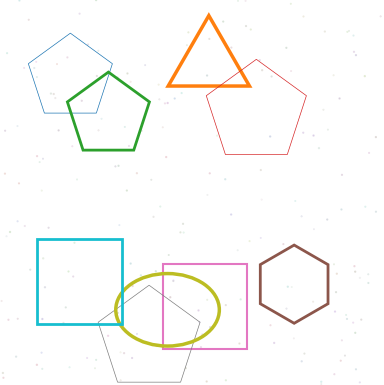[{"shape": "pentagon", "thickness": 0.5, "radius": 0.57, "center": [0.183, 0.799]}, {"shape": "triangle", "thickness": 2.5, "radius": 0.61, "center": [0.542, 0.837]}, {"shape": "pentagon", "thickness": 2, "radius": 0.56, "center": [0.282, 0.701]}, {"shape": "pentagon", "thickness": 0.5, "radius": 0.68, "center": [0.666, 0.709]}, {"shape": "hexagon", "thickness": 2, "radius": 0.51, "center": [0.764, 0.262]}, {"shape": "square", "thickness": 1.5, "radius": 0.55, "center": [0.533, 0.204]}, {"shape": "pentagon", "thickness": 0.5, "radius": 0.7, "center": [0.387, 0.12]}, {"shape": "oval", "thickness": 2.5, "radius": 0.67, "center": [0.435, 0.195]}, {"shape": "square", "thickness": 2, "radius": 0.55, "center": [0.207, 0.268]}]